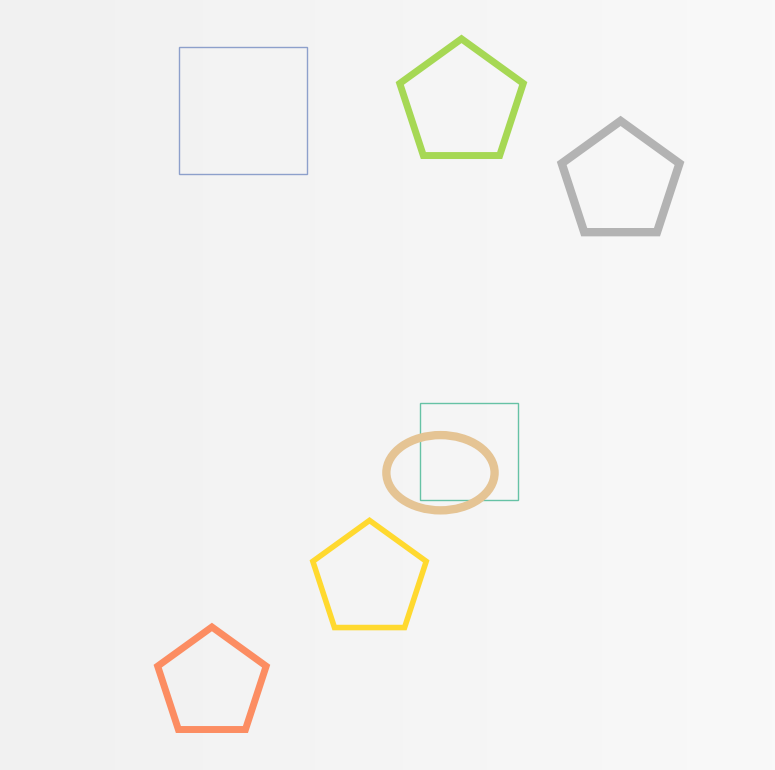[{"shape": "square", "thickness": 0.5, "radius": 0.32, "center": [0.605, 0.414]}, {"shape": "pentagon", "thickness": 2.5, "radius": 0.37, "center": [0.273, 0.112]}, {"shape": "square", "thickness": 0.5, "radius": 0.41, "center": [0.314, 0.857]}, {"shape": "pentagon", "thickness": 2.5, "radius": 0.42, "center": [0.595, 0.866]}, {"shape": "pentagon", "thickness": 2, "radius": 0.38, "center": [0.477, 0.247]}, {"shape": "oval", "thickness": 3, "radius": 0.35, "center": [0.568, 0.386]}, {"shape": "pentagon", "thickness": 3, "radius": 0.4, "center": [0.801, 0.763]}]